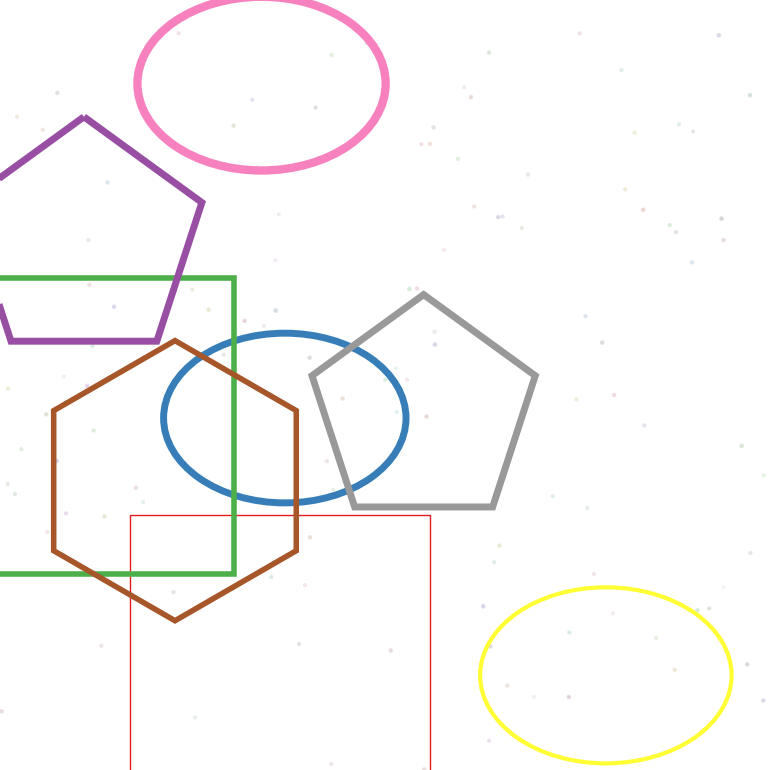[{"shape": "square", "thickness": 0.5, "radius": 0.97, "center": [0.364, 0.137]}, {"shape": "oval", "thickness": 2.5, "radius": 0.79, "center": [0.37, 0.457]}, {"shape": "square", "thickness": 2, "radius": 0.96, "center": [0.112, 0.447]}, {"shape": "pentagon", "thickness": 2.5, "radius": 0.81, "center": [0.109, 0.687]}, {"shape": "oval", "thickness": 1.5, "radius": 0.82, "center": [0.787, 0.123]}, {"shape": "hexagon", "thickness": 2, "radius": 0.91, "center": [0.227, 0.376]}, {"shape": "oval", "thickness": 3, "radius": 0.81, "center": [0.34, 0.891]}, {"shape": "pentagon", "thickness": 2.5, "radius": 0.76, "center": [0.55, 0.465]}]